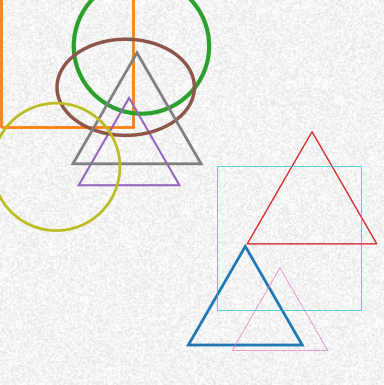[{"shape": "triangle", "thickness": 2, "radius": 0.85, "center": [0.637, 0.189]}, {"shape": "square", "thickness": 2, "radius": 0.86, "center": [0.175, 0.842]}, {"shape": "circle", "thickness": 3, "radius": 0.88, "center": [0.367, 0.881]}, {"shape": "triangle", "thickness": 1, "radius": 0.97, "center": [0.81, 0.464]}, {"shape": "triangle", "thickness": 1.5, "radius": 0.76, "center": [0.335, 0.594]}, {"shape": "oval", "thickness": 2.5, "radius": 0.89, "center": [0.326, 0.773]}, {"shape": "triangle", "thickness": 0.5, "radius": 0.72, "center": [0.727, 0.161]}, {"shape": "triangle", "thickness": 2, "radius": 0.96, "center": [0.356, 0.671]}, {"shape": "circle", "thickness": 2, "radius": 0.83, "center": [0.146, 0.567]}, {"shape": "square", "thickness": 0.5, "radius": 0.93, "center": [0.751, 0.381]}]